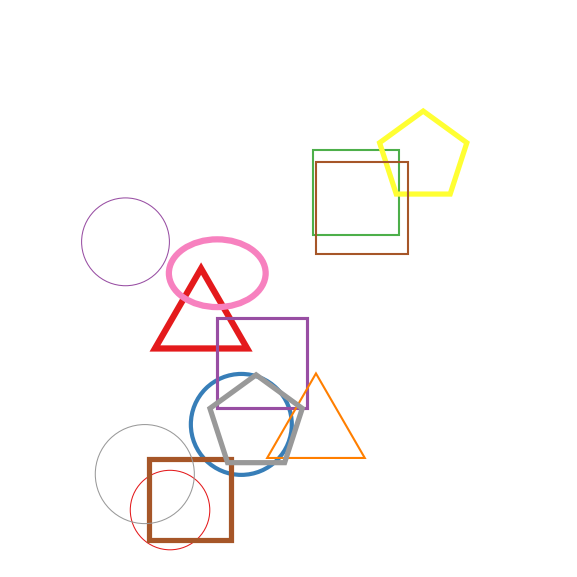[{"shape": "triangle", "thickness": 3, "radius": 0.46, "center": [0.348, 0.442]}, {"shape": "circle", "thickness": 0.5, "radius": 0.34, "center": [0.294, 0.116]}, {"shape": "circle", "thickness": 2, "radius": 0.44, "center": [0.418, 0.264]}, {"shape": "square", "thickness": 1, "radius": 0.37, "center": [0.617, 0.666]}, {"shape": "circle", "thickness": 0.5, "radius": 0.38, "center": [0.217, 0.58]}, {"shape": "square", "thickness": 1.5, "radius": 0.39, "center": [0.454, 0.371]}, {"shape": "triangle", "thickness": 1, "radius": 0.49, "center": [0.547, 0.255]}, {"shape": "pentagon", "thickness": 2.5, "radius": 0.4, "center": [0.733, 0.727]}, {"shape": "square", "thickness": 2.5, "radius": 0.35, "center": [0.328, 0.134]}, {"shape": "square", "thickness": 1, "radius": 0.4, "center": [0.627, 0.639]}, {"shape": "oval", "thickness": 3, "radius": 0.42, "center": [0.376, 0.526]}, {"shape": "circle", "thickness": 0.5, "radius": 0.43, "center": [0.251, 0.178]}, {"shape": "pentagon", "thickness": 2.5, "radius": 0.42, "center": [0.443, 0.266]}]